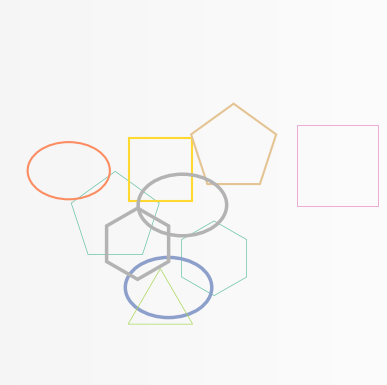[{"shape": "hexagon", "thickness": 0.5, "radius": 0.48, "center": [0.553, 0.329]}, {"shape": "pentagon", "thickness": 0.5, "radius": 0.6, "center": [0.297, 0.436]}, {"shape": "oval", "thickness": 1.5, "radius": 0.53, "center": [0.177, 0.557]}, {"shape": "oval", "thickness": 2.5, "radius": 0.56, "center": [0.435, 0.253]}, {"shape": "square", "thickness": 0.5, "radius": 0.53, "center": [0.871, 0.57]}, {"shape": "triangle", "thickness": 0.5, "radius": 0.48, "center": [0.414, 0.206]}, {"shape": "square", "thickness": 1.5, "radius": 0.41, "center": [0.415, 0.559]}, {"shape": "pentagon", "thickness": 1.5, "radius": 0.58, "center": [0.603, 0.615]}, {"shape": "oval", "thickness": 2.5, "radius": 0.57, "center": [0.471, 0.468]}, {"shape": "hexagon", "thickness": 2.5, "radius": 0.46, "center": [0.355, 0.367]}]